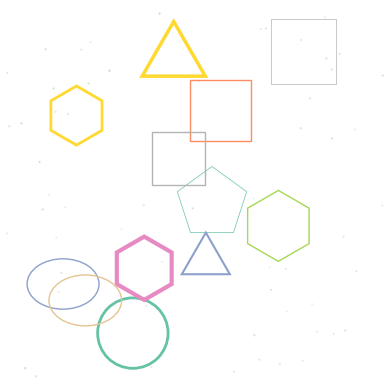[{"shape": "pentagon", "thickness": 0.5, "radius": 0.47, "center": [0.551, 0.473]}, {"shape": "circle", "thickness": 2, "radius": 0.46, "center": [0.345, 0.135]}, {"shape": "square", "thickness": 1, "radius": 0.4, "center": [0.572, 0.713]}, {"shape": "oval", "thickness": 1, "radius": 0.47, "center": [0.164, 0.262]}, {"shape": "triangle", "thickness": 1.5, "radius": 0.36, "center": [0.535, 0.324]}, {"shape": "hexagon", "thickness": 3, "radius": 0.41, "center": [0.375, 0.303]}, {"shape": "hexagon", "thickness": 1, "radius": 0.46, "center": [0.723, 0.413]}, {"shape": "triangle", "thickness": 2.5, "radius": 0.47, "center": [0.451, 0.849]}, {"shape": "hexagon", "thickness": 2, "radius": 0.38, "center": [0.199, 0.7]}, {"shape": "oval", "thickness": 1, "radius": 0.47, "center": [0.221, 0.22]}, {"shape": "square", "thickness": 0.5, "radius": 0.42, "center": [0.788, 0.866]}, {"shape": "square", "thickness": 1, "radius": 0.34, "center": [0.464, 0.589]}]